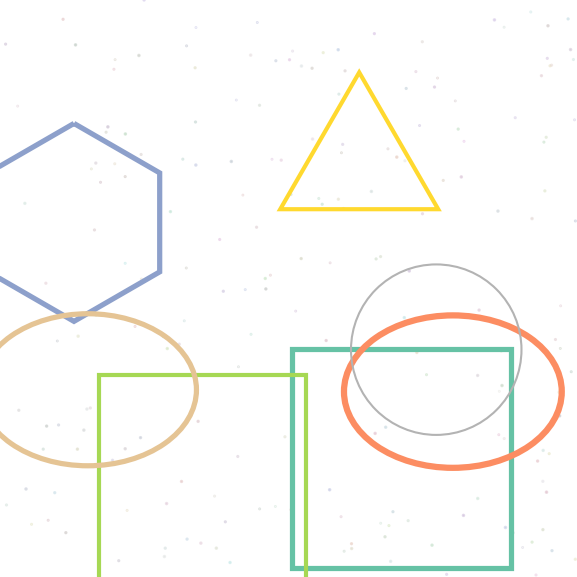[{"shape": "square", "thickness": 2.5, "radius": 0.95, "center": [0.696, 0.205]}, {"shape": "oval", "thickness": 3, "radius": 0.94, "center": [0.784, 0.321]}, {"shape": "hexagon", "thickness": 2.5, "radius": 0.86, "center": [0.128, 0.614]}, {"shape": "square", "thickness": 2, "radius": 0.89, "center": [0.351, 0.171]}, {"shape": "triangle", "thickness": 2, "radius": 0.79, "center": [0.622, 0.716]}, {"shape": "oval", "thickness": 2.5, "radius": 0.94, "center": [0.152, 0.324]}, {"shape": "circle", "thickness": 1, "radius": 0.74, "center": [0.755, 0.394]}]